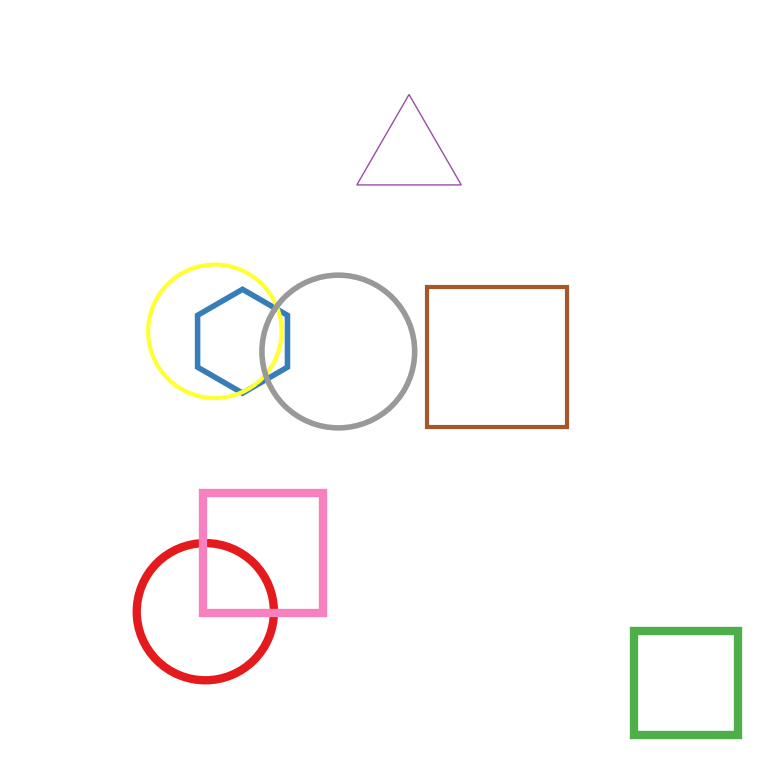[{"shape": "circle", "thickness": 3, "radius": 0.45, "center": [0.267, 0.206]}, {"shape": "hexagon", "thickness": 2, "radius": 0.34, "center": [0.315, 0.557]}, {"shape": "square", "thickness": 3, "radius": 0.34, "center": [0.891, 0.113]}, {"shape": "triangle", "thickness": 0.5, "radius": 0.39, "center": [0.531, 0.799]}, {"shape": "circle", "thickness": 1.5, "radius": 0.43, "center": [0.279, 0.57]}, {"shape": "square", "thickness": 1.5, "radius": 0.46, "center": [0.646, 0.536]}, {"shape": "square", "thickness": 3, "radius": 0.39, "center": [0.341, 0.281]}, {"shape": "circle", "thickness": 2, "radius": 0.5, "center": [0.439, 0.543]}]